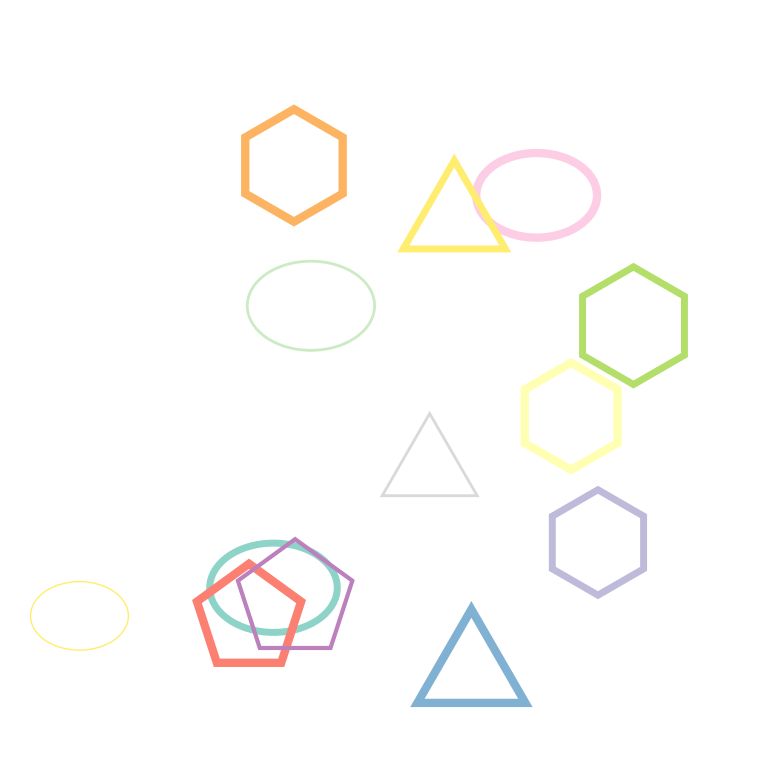[{"shape": "oval", "thickness": 2.5, "radius": 0.41, "center": [0.355, 0.237]}, {"shape": "hexagon", "thickness": 3, "radius": 0.35, "center": [0.742, 0.459]}, {"shape": "hexagon", "thickness": 2.5, "radius": 0.34, "center": [0.777, 0.295]}, {"shape": "pentagon", "thickness": 3, "radius": 0.36, "center": [0.323, 0.197]}, {"shape": "triangle", "thickness": 3, "radius": 0.4, "center": [0.612, 0.128]}, {"shape": "hexagon", "thickness": 3, "radius": 0.37, "center": [0.382, 0.785]}, {"shape": "hexagon", "thickness": 2.5, "radius": 0.38, "center": [0.823, 0.577]}, {"shape": "oval", "thickness": 3, "radius": 0.39, "center": [0.697, 0.746]}, {"shape": "triangle", "thickness": 1, "radius": 0.36, "center": [0.558, 0.392]}, {"shape": "pentagon", "thickness": 1.5, "radius": 0.39, "center": [0.383, 0.222]}, {"shape": "oval", "thickness": 1, "radius": 0.41, "center": [0.404, 0.603]}, {"shape": "triangle", "thickness": 2.5, "radius": 0.38, "center": [0.59, 0.715]}, {"shape": "oval", "thickness": 0.5, "radius": 0.32, "center": [0.103, 0.2]}]